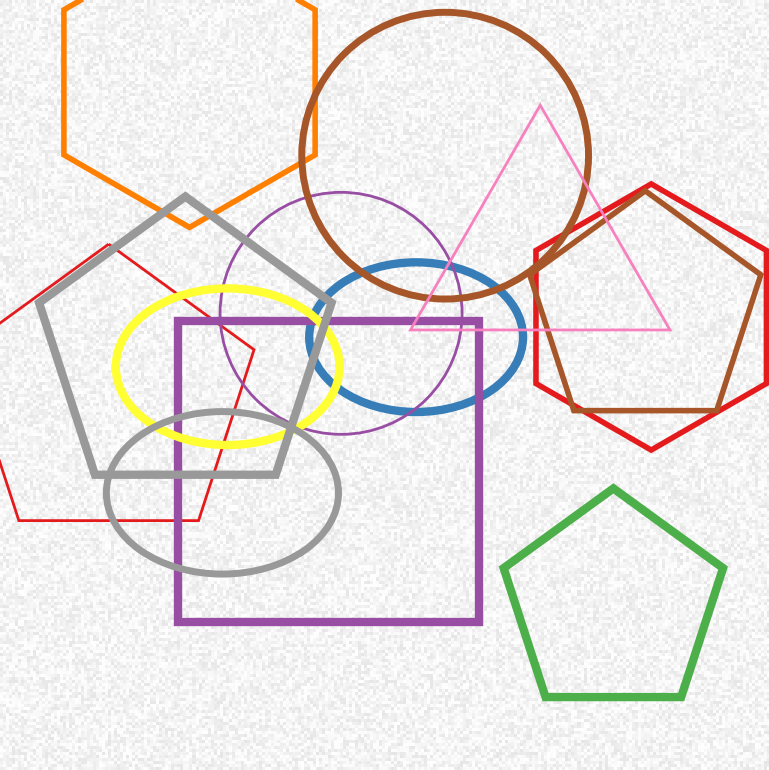[{"shape": "hexagon", "thickness": 2, "radius": 0.86, "center": [0.846, 0.588]}, {"shape": "pentagon", "thickness": 1, "radius": 0.99, "center": [0.141, 0.484]}, {"shape": "oval", "thickness": 3, "radius": 0.69, "center": [0.54, 0.562]}, {"shape": "pentagon", "thickness": 3, "radius": 0.75, "center": [0.797, 0.216]}, {"shape": "circle", "thickness": 1, "radius": 0.79, "center": [0.443, 0.593]}, {"shape": "square", "thickness": 3, "radius": 0.98, "center": [0.427, 0.388]}, {"shape": "hexagon", "thickness": 2, "radius": 0.94, "center": [0.246, 0.893]}, {"shape": "oval", "thickness": 3, "radius": 0.73, "center": [0.296, 0.524]}, {"shape": "pentagon", "thickness": 2, "radius": 0.79, "center": [0.838, 0.594]}, {"shape": "circle", "thickness": 2.5, "radius": 0.93, "center": [0.578, 0.798]}, {"shape": "triangle", "thickness": 1, "radius": 0.97, "center": [0.702, 0.669]}, {"shape": "oval", "thickness": 2.5, "radius": 0.75, "center": [0.289, 0.36]}, {"shape": "pentagon", "thickness": 3, "radius": 1.0, "center": [0.241, 0.545]}]